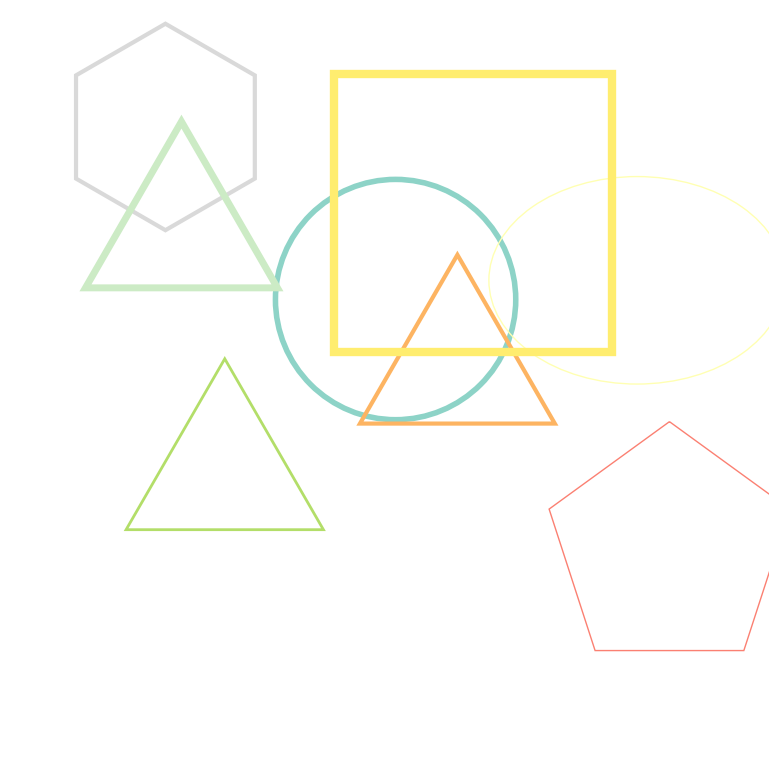[{"shape": "circle", "thickness": 2, "radius": 0.78, "center": [0.514, 0.611]}, {"shape": "oval", "thickness": 0.5, "radius": 0.96, "center": [0.827, 0.636]}, {"shape": "pentagon", "thickness": 0.5, "radius": 0.82, "center": [0.869, 0.288]}, {"shape": "triangle", "thickness": 1.5, "radius": 0.73, "center": [0.594, 0.523]}, {"shape": "triangle", "thickness": 1, "radius": 0.74, "center": [0.292, 0.386]}, {"shape": "hexagon", "thickness": 1.5, "radius": 0.67, "center": [0.215, 0.835]}, {"shape": "triangle", "thickness": 2.5, "radius": 0.72, "center": [0.236, 0.698]}, {"shape": "square", "thickness": 3, "radius": 0.9, "center": [0.614, 0.723]}]